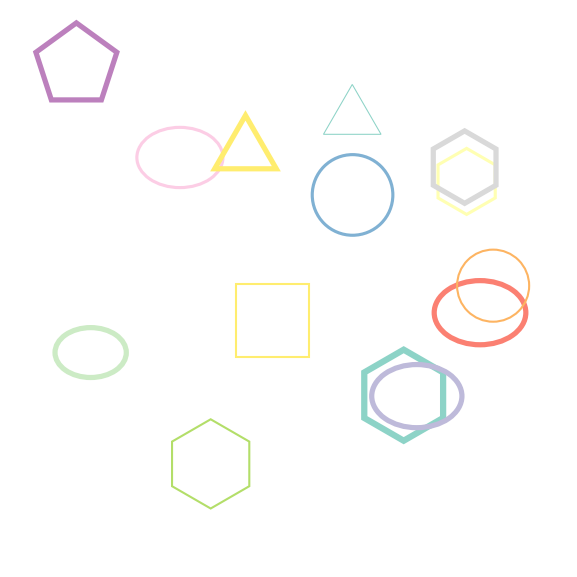[{"shape": "hexagon", "thickness": 3, "radius": 0.39, "center": [0.699, 0.315]}, {"shape": "triangle", "thickness": 0.5, "radius": 0.29, "center": [0.61, 0.795]}, {"shape": "hexagon", "thickness": 1.5, "radius": 0.29, "center": [0.808, 0.685]}, {"shape": "oval", "thickness": 2.5, "radius": 0.39, "center": [0.722, 0.313]}, {"shape": "oval", "thickness": 2.5, "radius": 0.4, "center": [0.831, 0.458]}, {"shape": "circle", "thickness": 1.5, "radius": 0.35, "center": [0.61, 0.662]}, {"shape": "circle", "thickness": 1, "radius": 0.31, "center": [0.854, 0.504]}, {"shape": "hexagon", "thickness": 1, "radius": 0.39, "center": [0.365, 0.196]}, {"shape": "oval", "thickness": 1.5, "radius": 0.37, "center": [0.312, 0.726]}, {"shape": "hexagon", "thickness": 2.5, "radius": 0.31, "center": [0.805, 0.71]}, {"shape": "pentagon", "thickness": 2.5, "radius": 0.37, "center": [0.132, 0.886]}, {"shape": "oval", "thickness": 2.5, "radius": 0.31, "center": [0.157, 0.389]}, {"shape": "square", "thickness": 1, "radius": 0.32, "center": [0.472, 0.445]}, {"shape": "triangle", "thickness": 2.5, "radius": 0.31, "center": [0.425, 0.738]}]